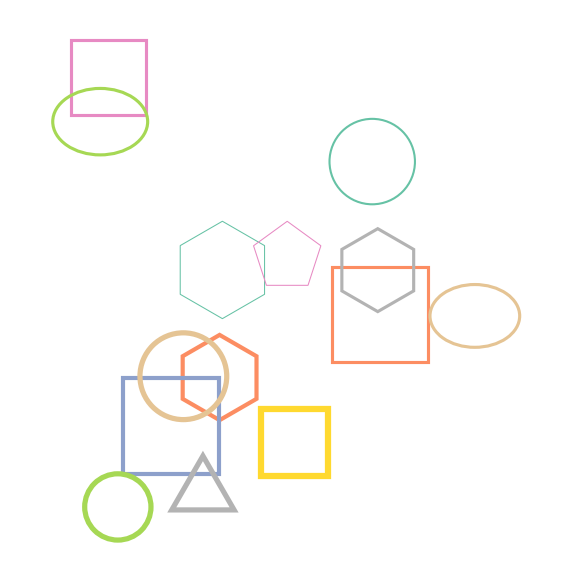[{"shape": "hexagon", "thickness": 0.5, "radius": 0.42, "center": [0.385, 0.532]}, {"shape": "circle", "thickness": 1, "radius": 0.37, "center": [0.645, 0.719]}, {"shape": "square", "thickness": 1.5, "radius": 0.41, "center": [0.658, 0.455]}, {"shape": "hexagon", "thickness": 2, "radius": 0.37, "center": [0.38, 0.345]}, {"shape": "square", "thickness": 2, "radius": 0.41, "center": [0.296, 0.262]}, {"shape": "pentagon", "thickness": 0.5, "radius": 0.31, "center": [0.497, 0.555]}, {"shape": "square", "thickness": 1.5, "radius": 0.33, "center": [0.189, 0.865]}, {"shape": "oval", "thickness": 1.5, "radius": 0.41, "center": [0.174, 0.788]}, {"shape": "circle", "thickness": 2.5, "radius": 0.29, "center": [0.204, 0.121]}, {"shape": "square", "thickness": 3, "radius": 0.29, "center": [0.509, 0.233]}, {"shape": "circle", "thickness": 2.5, "radius": 0.38, "center": [0.317, 0.348]}, {"shape": "oval", "thickness": 1.5, "radius": 0.39, "center": [0.822, 0.452]}, {"shape": "hexagon", "thickness": 1.5, "radius": 0.36, "center": [0.654, 0.531]}, {"shape": "triangle", "thickness": 2.5, "radius": 0.31, "center": [0.351, 0.147]}]